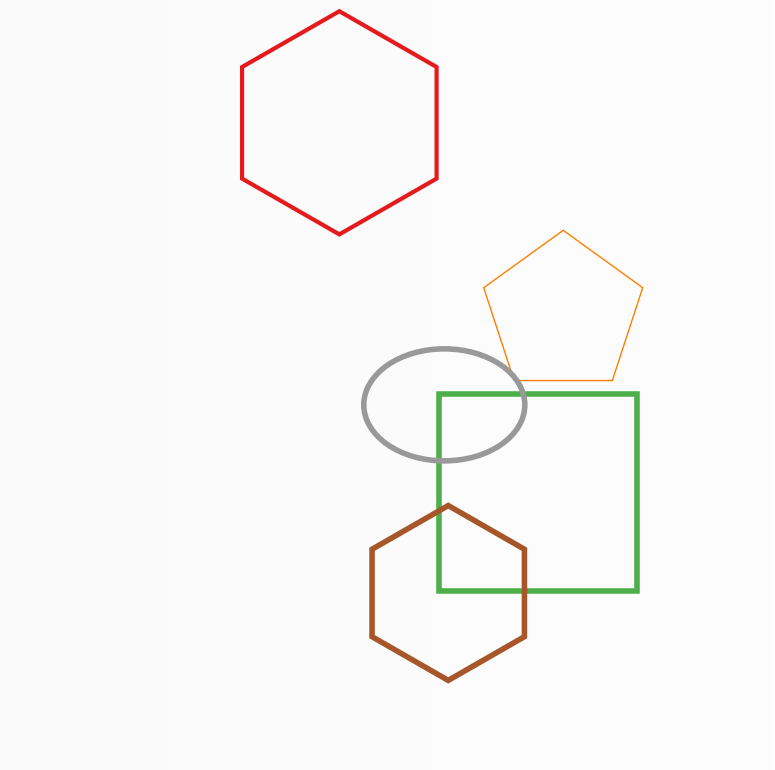[{"shape": "hexagon", "thickness": 1.5, "radius": 0.72, "center": [0.438, 0.841]}, {"shape": "square", "thickness": 2, "radius": 0.64, "center": [0.694, 0.36]}, {"shape": "pentagon", "thickness": 0.5, "radius": 0.54, "center": [0.727, 0.593]}, {"shape": "hexagon", "thickness": 2, "radius": 0.57, "center": [0.578, 0.23]}, {"shape": "oval", "thickness": 2, "radius": 0.52, "center": [0.573, 0.474]}]